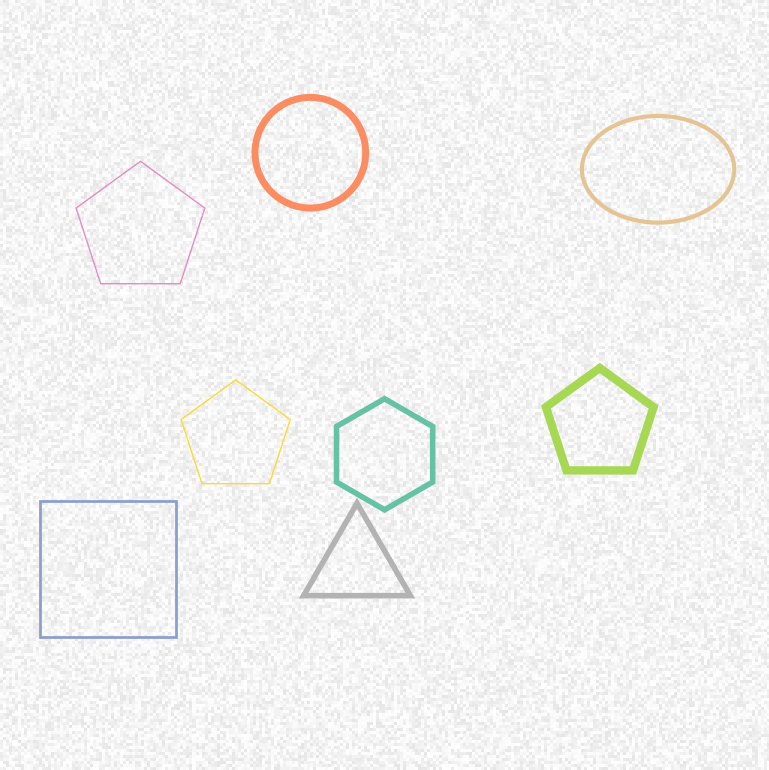[{"shape": "hexagon", "thickness": 2, "radius": 0.36, "center": [0.499, 0.41]}, {"shape": "circle", "thickness": 2.5, "radius": 0.36, "center": [0.403, 0.802]}, {"shape": "square", "thickness": 1, "radius": 0.44, "center": [0.14, 0.261]}, {"shape": "pentagon", "thickness": 0.5, "radius": 0.44, "center": [0.182, 0.703]}, {"shape": "pentagon", "thickness": 3, "radius": 0.37, "center": [0.779, 0.449]}, {"shape": "pentagon", "thickness": 0.5, "radius": 0.37, "center": [0.306, 0.432]}, {"shape": "oval", "thickness": 1.5, "radius": 0.49, "center": [0.855, 0.78]}, {"shape": "triangle", "thickness": 2, "radius": 0.4, "center": [0.464, 0.266]}]